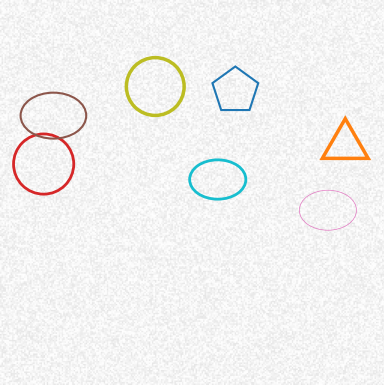[{"shape": "pentagon", "thickness": 1.5, "radius": 0.31, "center": [0.611, 0.765]}, {"shape": "triangle", "thickness": 2.5, "radius": 0.34, "center": [0.897, 0.623]}, {"shape": "circle", "thickness": 2, "radius": 0.39, "center": [0.113, 0.574]}, {"shape": "oval", "thickness": 1.5, "radius": 0.43, "center": [0.139, 0.7]}, {"shape": "oval", "thickness": 0.5, "radius": 0.37, "center": [0.852, 0.454]}, {"shape": "circle", "thickness": 2.5, "radius": 0.38, "center": [0.403, 0.775]}, {"shape": "oval", "thickness": 2, "radius": 0.36, "center": [0.566, 0.534]}]